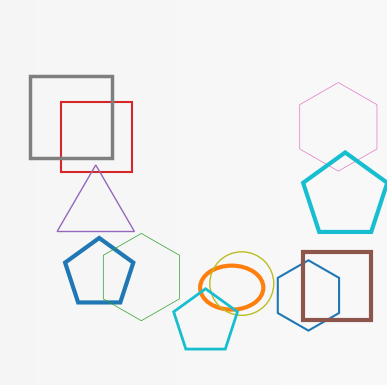[{"shape": "pentagon", "thickness": 3, "radius": 0.46, "center": [0.256, 0.289]}, {"shape": "hexagon", "thickness": 1.5, "radius": 0.46, "center": [0.796, 0.233]}, {"shape": "oval", "thickness": 3, "radius": 0.41, "center": [0.598, 0.253]}, {"shape": "hexagon", "thickness": 0.5, "radius": 0.57, "center": [0.365, 0.28]}, {"shape": "square", "thickness": 1.5, "radius": 0.46, "center": [0.25, 0.645]}, {"shape": "triangle", "thickness": 1, "radius": 0.58, "center": [0.247, 0.456]}, {"shape": "square", "thickness": 3, "radius": 0.44, "center": [0.87, 0.257]}, {"shape": "hexagon", "thickness": 0.5, "radius": 0.58, "center": [0.873, 0.671]}, {"shape": "square", "thickness": 2.5, "radius": 0.53, "center": [0.183, 0.695]}, {"shape": "circle", "thickness": 1, "radius": 0.41, "center": [0.624, 0.263]}, {"shape": "pentagon", "thickness": 2, "radius": 0.43, "center": [0.531, 0.163]}, {"shape": "pentagon", "thickness": 3, "radius": 0.57, "center": [0.891, 0.49]}]